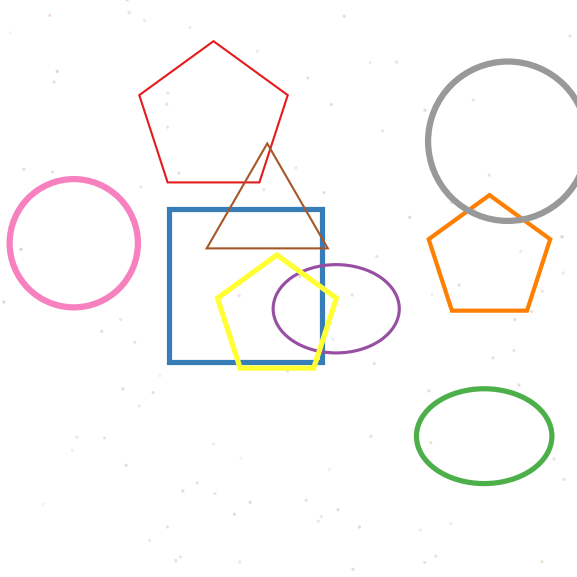[{"shape": "pentagon", "thickness": 1, "radius": 0.68, "center": [0.37, 0.793]}, {"shape": "square", "thickness": 2.5, "radius": 0.66, "center": [0.425, 0.506]}, {"shape": "oval", "thickness": 2.5, "radius": 0.59, "center": [0.838, 0.244]}, {"shape": "oval", "thickness": 1.5, "radius": 0.55, "center": [0.582, 0.464]}, {"shape": "pentagon", "thickness": 2, "radius": 0.55, "center": [0.848, 0.551]}, {"shape": "pentagon", "thickness": 2.5, "radius": 0.54, "center": [0.48, 0.449]}, {"shape": "triangle", "thickness": 1, "radius": 0.61, "center": [0.463, 0.63]}, {"shape": "circle", "thickness": 3, "radius": 0.56, "center": [0.128, 0.578]}, {"shape": "circle", "thickness": 3, "radius": 0.69, "center": [0.879, 0.755]}]